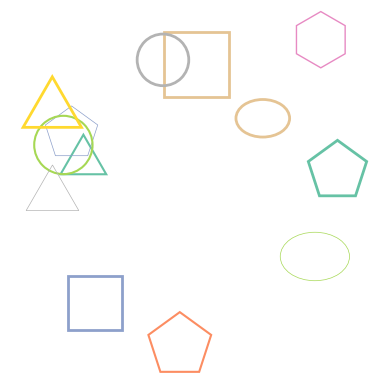[{"shape": "pentagon", "thickness": 2, "radius": 0.4, "center": [0.877, 0.556]}, {"shape": "triangle", "thickness": 1.5, "radius": 0.34, "center": [0.217, 0.582]}, {"shape": "pentagon", "thickness": 1.5, "radius": 0.43, "center": [0.467, 0.104]}, {"shape": "square", "thickness": 2, "radius": 0.35, "center": [0.246, 0.213]}, {"shape": "pentagon", "thickness": 0.5, "radius": 0.36, "center": [0.186, 0.653]}, {"shape": "hexagon", "thickness": 1, "radius": 0.37, "center": [0.833, 0.897]}, {"shape": "oval", "thickness": 0.5, "radius": 0.45, "center": [0.818, 0.334]}, {"shape": "circle", "thickness": 1.5, "radius": 0.38, "center": [0.165, 0.623]}, {"shape": "triangle", "thickness": 2, "radius": 0.44, "center": [0.136, 0.713]}, {"shape": "square", "thickness": 2, "radius": 0.42, "center": [0.51, 0.832]}, {"shape": "oval", "thickness": 2, "radius": 0.35, "center": [0.683, 0.693]}, {"shape": "circle", "thickness": 2, "radius": 0.34, "center": [0.423, 0.844]}, {"shape": "triangle", "thickness": 0.5, "radius": 0.4, "center": [0.136, 0.493]}]